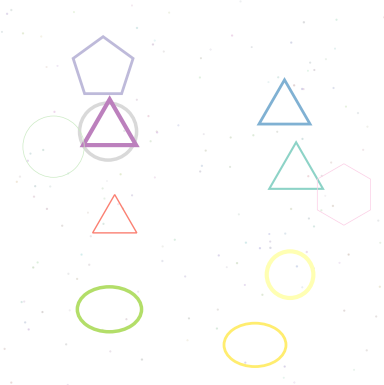[{"shape": "triangle", "thickness": 1.5, "radius": 0.4, "center": [0.769, 0.55]}, {"shape": "circle", "thickness": 3, "radius": 0.3, "center": [0.753, 0.287]}, {"shape": "pentagon", "thickness": 2, "radius": 0.41, "center": [0.268, 0.823]}, {"shape": "triangle", "thickness": 1, "radius": 0.33, "center": [0.298, 0.428]}, {"shape": "triangle", "thickness": 2, "radius": 0.38, "center": [0.739, 0.716]}, {"shape": "oval", "thickness": 2.5, "radius": 0.42, "center": [0.284, 0.197]}, {"shape": "hexagon", "thickness": 0.5, "radius": 0.4, "center": [0.893, 0.495]}, {"shape": "circle", "thickness": 2.5, "radius": 0.37, "center": [0.281, 0.658]}, {"shape": "triangle", "thickness": 3, "radius": 0.4, "center": [0.285, 0.663]}, {"shape": "circle", "thickness": 0.5, "radius": 0.4, "center": [0.139, 0.619]}, {"shape": "oval", "thickness": 2, "radius": 0.4, "center": [0.662, 0.104]}]